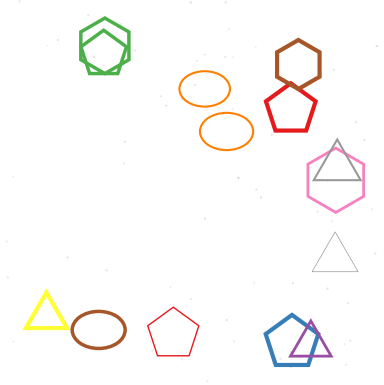[{"shape": "pentagon", "thickness": 1, "radius": 0.35, "center": [0.45, 0.132]}, {"shape": "pentagon", "thickness": 3, "radius": 0.34, "center": [0.755, 0.716]}, {"shape": "pentagon", "thickness": 3, "radius": 0.36, "center": [0.758, 0.11]}, {"shape": "pentagon", "thickness": 2.5, "radius": 0.31, "center": [0.269, 0.859]}, {"shape": "hexagon", "thickness": 2.5, "radius": 0.36, "center": [0.272, 0.881]}, {"shape": "triangle", "thickness": 2, "radius": 0.3, "center": [0.807, 0.105]}, {"shape": "oval", "thickness": 1.5, "radius": 0.35, "center": [0.588, 0.659]}, {"shape": "oval", "thickness": 1.5, "radius": 0.33, "center": [0.532, 0.769]}, {"shape": "triangle", "thickness": 3, "radius": 0.31, "center": [0.121, 0.179]}, {"shape": "oval", "thickness": 2.5, "radius": 0.34, "center": [0.256, 0.143]}, {"shape": "hexagon", "thickness": 3, "radius": 0.32, "center": [0.775, 0.832]}, {"shape": "hexagon", "thickness": 2, "radius": 0.42, "center": [0.872, 0.532]}, {"shape": "triangle", "thickness": 1.5, "radius": 0.35, "center": [0.876, 0.567]}, {"shape": "triangle", "thickness": 0.5, "radius": 0.35, "center": [0.87, 0.329]}]